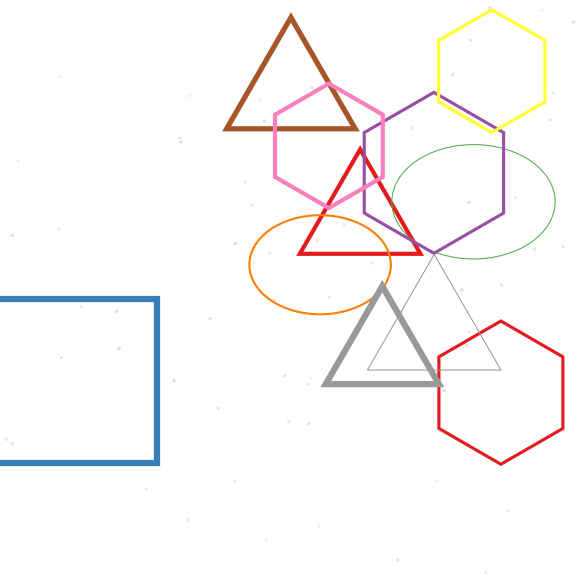[{"shape": "triangle", "thickness": 2, "radius": 0.6, "center": [0.624, 0.62]}, {"shape": "hexagon", "thickness": 1.5, "radius": 0.62, "center": [0.867, 0.319]}, {"shape": "square", "thickness": 3, "radius": 0.71, "center": [0.13, 0.34]}, {"shape": "oval", "thickness": 0.5, "radius": 0.71, "center": [0.82, 0.65]}, {"shape": "hexagon", "thickness": 1.5, "radius": 0.7, "center": [0.751, 0.7]}, {"shape": "oval", "thickness": 1, "radius": 0.61, "center": [0.554, 0.541]}, {"shape": "hexagon", "thickness": 1.5, "radius": 0.53, "center": [0.852, 0.876]}, {"shape": "triangle", "thickness": 2.5, "radius": 0.64, "center": [0.504, 0.84]}, {"shape": "hexagon", "thickness": 2, "radius": 0.54, "center": [0.57, 0.747]}, {"shape": "triangle", "thickness": 0.5, "radius": 0.67, "center": [0.752, 0.425]}, {"shape": "triangle", "thickness": 3, "radius": 0.57, "center": [0.662, 0.391]}]